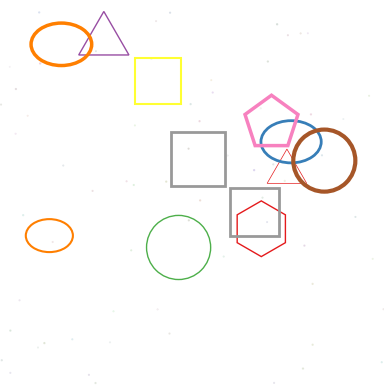[{"shape": "hexagon", "thickness": 1, "radius": 0.36, "center": [0.679, 0.406]}, {"shape": "triangle", "thickness": 0.5, "radius": 0.3, "center": [0.745, 0.553]}, {"shape": "oval", "thickness": 2, "radius": 0.39, "center": [0.756, 0.632]}, {"shape": "circle", "thickness": 1, "radius": 0.42, "center": [0.464, 0.357]}, {"shape": "triangle", "thickness": 1, "radius": 0.38, "center": [0.27, 0.895]}, {"shape": "oval", "thickness": 2.5, "radius": 0.39, "center": [0.159, 0.885]}, {"shape": "oval", "thickness": 1.5, "radius": 0.31, "center": [0.128, 0.388]}, {"shape": "square", "thickness": 1.5, "radius": 0.3, "center": [0.411, 0.79]}, {"shape": "circle", "thickness": 3, "radius": 0.4, "center": [0.842, 0.583]}, {"shape": "pentagon", "thickness": 2.5, "radius": 0.36, "center": [0.705, 0.68]}, {"shape": "square", "thickness": 2, "radius": 0.35, "center": [0.514, 0.587]}, {"shape": "square", "thickness": 2, "radius": 0.32, "center": [0.662, 0.449]}]